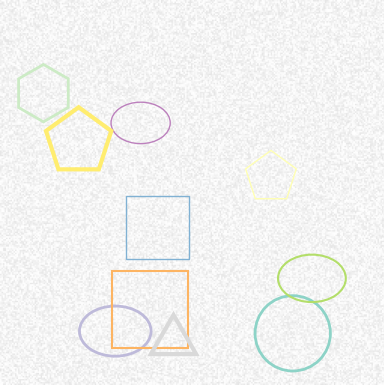[{"shape": "circle", "thickness": 2, "radius": 0.49, "center": [0.76, 0.134]}, {"shape": "pentagon", "thickness": 1, "radius": 0.35, "center": [0.704, 0.54]}, {"shape": "oval", "thickness": 2, "radius": 0.47, "center": [0.299, 0.14]}, {"shape": "square", "thickness": 1, "radius": 0.41, "center": [0.409, 0.41]}, {"shape": "square", "thickness": 1.5, "radius": 0.5, "center": [0.39, 0.196]}, {"shape": "oval", "thickness": 1.5, "radius": 0.44, "center": [0.81, 0.277]}, {"shape": "triangle", "thickness": 3, "radius": 0.34, "center": [0.451, 0.114]}, {"shape": "oval", "thickness": 1, "radius": 0.38, "center": [0.365, 0.681]}, {"shape": "hexagon", "thickness": 2, "radius": 0.37, "center": [0.113, 0.758]}, {"shape": "pentagon", "thickness": 3, "radius": 0.45, "center": [0.204, 0.632]}]